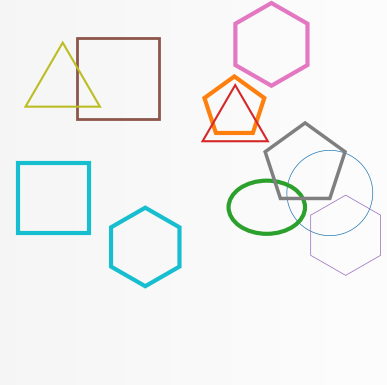[{"shape": "circle", "thickness": 0.5, "radius": 0.55, "center": [0.851, 0.499]}, {"shape": "pentagon", "thickness": 3, "radius": 0.41, "center": [0.605, 0.72]}, {"shape": "oval", "thickness": 3, "radius": 0.49, "center": [0.688, 0.462]}, {"shape": "triangle", "thickness": 1.5, "radius": 0.49, "center": [0.607, 0.682]}, {"shape": "hexagon", "thickness": 0.5, "radius": 0.52, "center": [0.892, 0.389]}, {"shape": "square", "thickness": 2, "radius": 0.53, "center": [0.305, 0.796]}, {"shape": "hexagon", "thickness": 3, "radius": 0.54, "center": [0.7, 0.885]}, {"shape": "pentagon", "thickness": 2.5, "radius": 0.54, "center": [0.787, 0.572]}, {"shape": "triangle", "thickness": 1.5, "radius": 0.55, "center": [0.162, 0.778]}, {"shape": "hexagon", "thickness": 3, "radius": 0.51, "center": [0.375, 0.359]}, {"shape": "square", "thickness": 3, "radius": 0.46, "center": [0.137, 0.486]}]